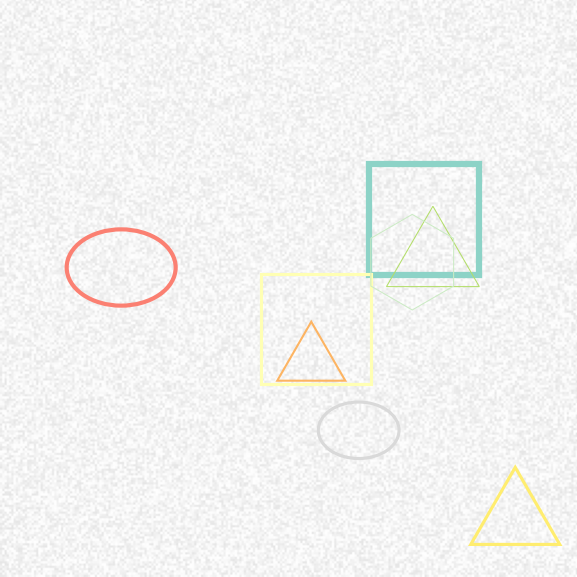[{"shape": "square", "thickness": 3, "radius": 0.48, "center": [0.734, 0.619]}, {"shape": "square", "thickness": 1.5, "radius": 0.48, "center": [0.548, 0.429]}, {"shape": "oval", "thickness": 2, "radius": 0.47, "center": [0.21, 0.536]}, {"shape": "triangle", "thickness": 1, "radius": 0.34, "center": [0.539, 0.374]}, {"shape": "triangle", "thickness": 0.5, "radius": 0.46, "center": [0.75, 0.549]}, {"shape": "oval", "thickness": 1.5, "radius": 0.35, "center": [0.621, 0.254]}, {"shape": "hexagon", "thickness": 0.5, "radius": 0.41, "center": [0.714, 0.545]}, {"shape": "triangle", "thickness": 1.5, "radius": 0.44, "center": [0.892, 0.101]}]